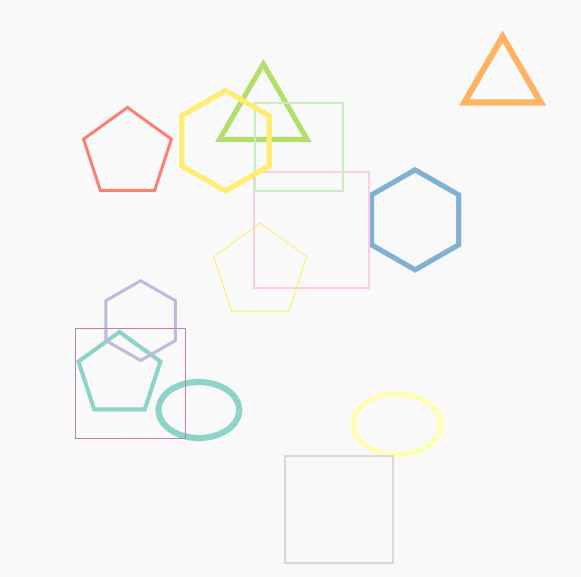[{"shape": "oval", "thickness": 3, "radius": 0.35, "center": [0.342, 0.289]}, {"shape": "pentagon", "thickness": 2, "radius": 0.37, "center": [0.206, 0.35]}, {"shape": "oval", "thickness": 2.5, "radius": 0.38, "center": [0.683, 0.264]}, {"shape": "hexagon", "thickness": 1.5, "radius": 0.35, "center": [0.242, 0.444]}, {"shape": "pentagon", "thickness": 1.5, "radius": 0.4, "center": [0.219, 0.734]}, {"shape": "hexagon", "thickness": 2.5, "radius": 0.43, "center": [0.714, 0.618]}, {"shape": "triangle", "thickness": 3, "radius": 0.38, "center": [0.865, 0.86]}, {"shape": "triangle", "thickness": 2.5, "radius": 0.44, "center": [0.453, 0.801]}, {"shape": "square", "thickness": 1, "radius": 0.5, "center": [0.536, 0.601]}, {"shape": "square", "thickness": 1, "radius": 0.46, "center": [0.583, 0.117]}, {"shape": "square", "thickness": 0.5, "radius": 0.47, "center": [0.224, 0.336]}, {"shape": "square", "thickness": 1, "radius": 0.38, "center": [0.514, 0.745]}, {"shape": "hexagon", "thickness": 2.5, "radius": 0.43, "center": [0.388, 0.755]}, {"shape": "pentagon", "thickness": 0.5, "radius": 0.42, "center": [0.448, 0.529]}]